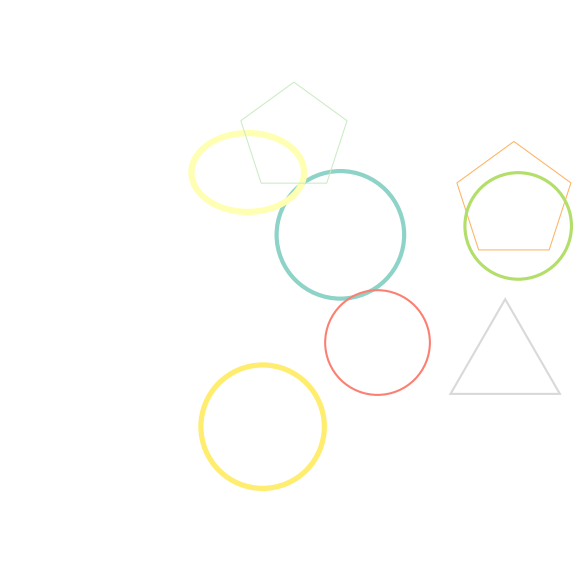[{"shape": "circle", "thickness": 2, "radius": 0.55, "center": [0.589, 0.592]}, {"shape": "oval", "thickness": 3, "radius": 0.49, "center": [0.429, 0.7]}, {"shape": "circle", "thickness": 1, "radius": 0.45, "center": [0.654, 0.406]}, {"shape": "pentagon", "thickness": 0.5, "radius": 0.52, "center": [0.89, 0.65]}, {"shape": "circle", "thickness": 1.5, "radius": 0.46, "center": [0.897, 0.608]}, {"shape": "triangle", "thickness": 1, "radius": 0.55, "center": [0.875, 0.372]}, {"shape": "pentagon", "thickness": 0.5, "radius": 0.48, "center": [0.509, 0.76]}, {"shape": "circle", "thickness": 2.5, "radius": 0.53, "center": [0.455, 0.26]}]